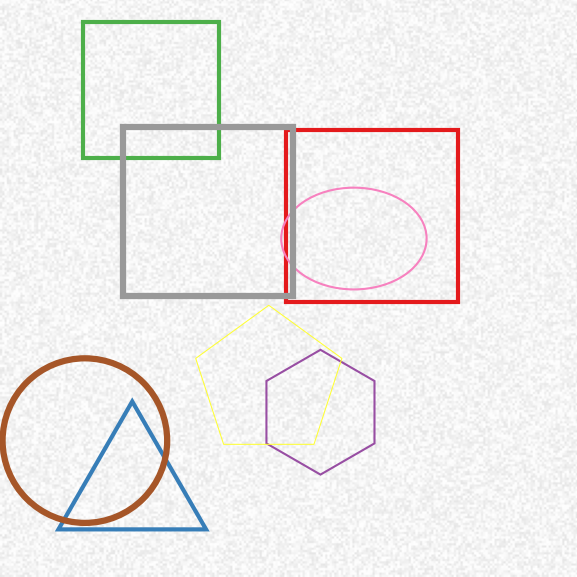[{"shape": "square", "thickness": 2, "radius": 0.74, "center": [0.644, 0.625]}, {"shape": "triangle", "thickness": 2, "radius": 0.74, "center": [0.229, 0.156]}, {"shape": "square", "thickness": 2, "radius": 0.59, "center": [0.262, 0.843]}, {"shape": "hexagon", "thickness": 1, "radius": 0.54, "center": [0.555, 0.285]}, {"shape": "pentagon", "thickness": 0.5, "radius": 0.67, "center": [0.465, 0.337]}, {"shape": "circle", "thickness": 3, "radius": 0.71, "center": [0.147, 0.236]}, {"shape": "oval", "thickness": 1, "radius": 0.63, "center": [0.613, 0.586]}, {"shape": "square", "thickness": 3, "radius": 0.73, "center": [0.36, 0.633]}]